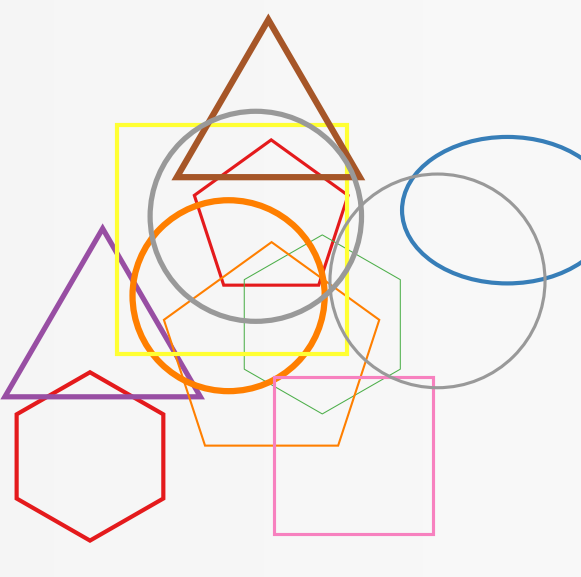[{"shape": "hexagon", "thickness": 2, "radius": 0.73, "center": [0.155, 0.209]}, {"shape": "pentagon", "thickness": 1.5, "radius": 0.7, "center": [0.467, 0.618]}, {"shape": "oval", "thickness": 2, "radius": 0.91, "center": [0.873, 0.635]}, {"shape": "hexagon", "thickness": 0.5, "radius": 0.78, "center": [0.554, 0.437]}, {"shape": "triangle", "thickness": 2.5, "radius": 0.97, "center": [0.177, 0.409]}, {"shape": "circle", "thickness": 3, "radius": 0.83, "center": [0.393, 0.487]}, {"shape": "pentagon", "thickness": 1, "radius": 0.97, "center": [0.467, 0.385]}, {"shape": "square", "thickness": 2, "radius": 0.99, "center": [0.399, 0.585]}, {"shape": "triangle", "thickness": 3, "radius": 0.91, "center": [0.462, 0.783]}, {"shape": "square", "thickness": 1.5, "radius": 0.68, "center": [0.608, 0.21]}, {"shape": "circle", "thickness": 2.5, "radius": 0.91, "center": [0.44, 0.625]}, {"shape": "circle", "thickness": 1.5, "radius": 0.93, "center": [0.753, 0.513]}]